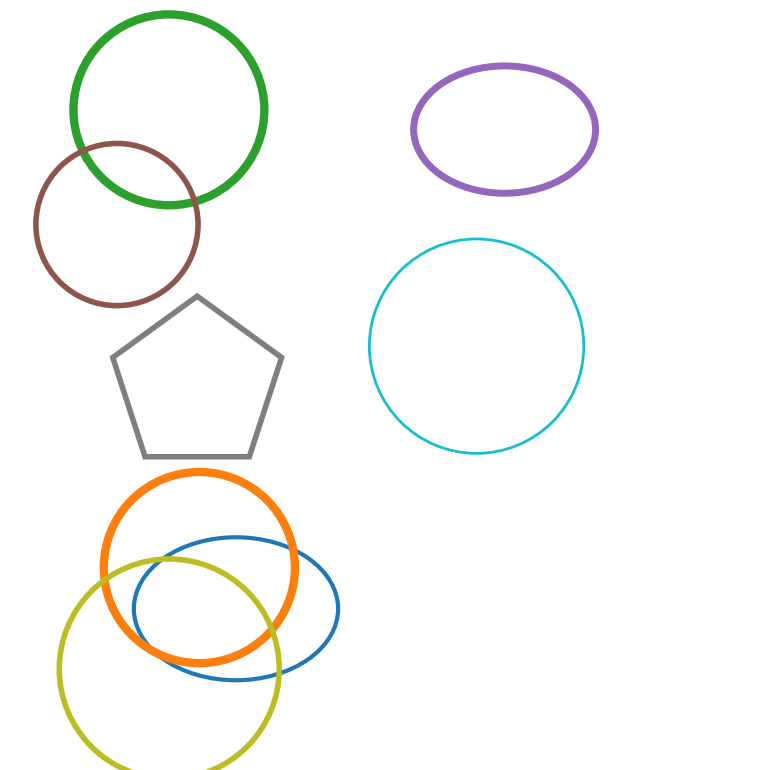[{"shape": "oval", "thickness": 1.5, "radius": 0.66, "center": [0.306, 0.209]}, {"shape": "circle", "thickness": 3, "radius": 0.62, "center": [0.259, 0.263]}, {"shape": "circle", "thickness": 3, "radius": 0.62, "center": [0.219, 0.857]}, {"shape": "oval", "thickness": 2.5, "radius": 0.59, "center": [0.655, 0.832]}, {"shape": "circle", "thickness": 2, "radius": 0.53, "center": [0.152, 0.708]}, {"shape": "pentagon", "thickness": 2, "radius": 0.58, "center": [0.256, 0.5]}, {"shape": "circle", "thickness": 2, "radius": 0.71, "center": [0.22, 0.131]}, {"shape": "circle", "thickness": 1, "radius": 0.7, "center": [0.619, 0.55]}]